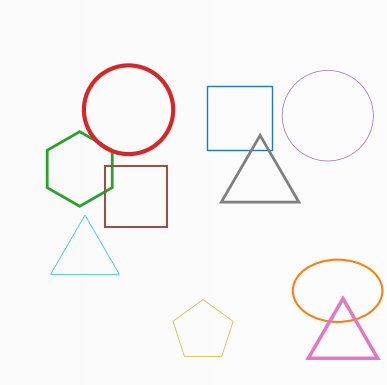[{"shape": "square", "thickness": 1, "radius": 0.42, "center": [0.618, 0.693]}, {"shape": "oval", "thickness": 1.5, "radius": 0.58, "center": [0.871, 0.245]}, {"shape": "hexagon", "thickness": 2, "radius": 0.48, "center": [0.206, 0.561]}, {"shape": "circle", "thickness": 3, "radius": 0.58, "center": [0.332, 0.715]}, {"shape": "circle", "thickness": 0.5, "radius": 0.59, "center": [0.846, 0.699]}, {"shape": "square", "thickness": 1.5, "radius": 0.4, "center": [0.351, 0.49]}, {"shape": "triangle", "thickness": 2.5, "radius": 0.52, "center": [0.885, 0.121]}, {"shape": "triangle", "thickness": 2, "radius": 0.58, "center": [0.671, 0.533]}, {"shape": "pentagon", "thickness": 0.5, "radius": 0.41, "center": [0.524, 0.14]}, {"shape": "triangle", "thickness": 0.5, "radius": 0.51, "center": [0.219, 0.339]}]